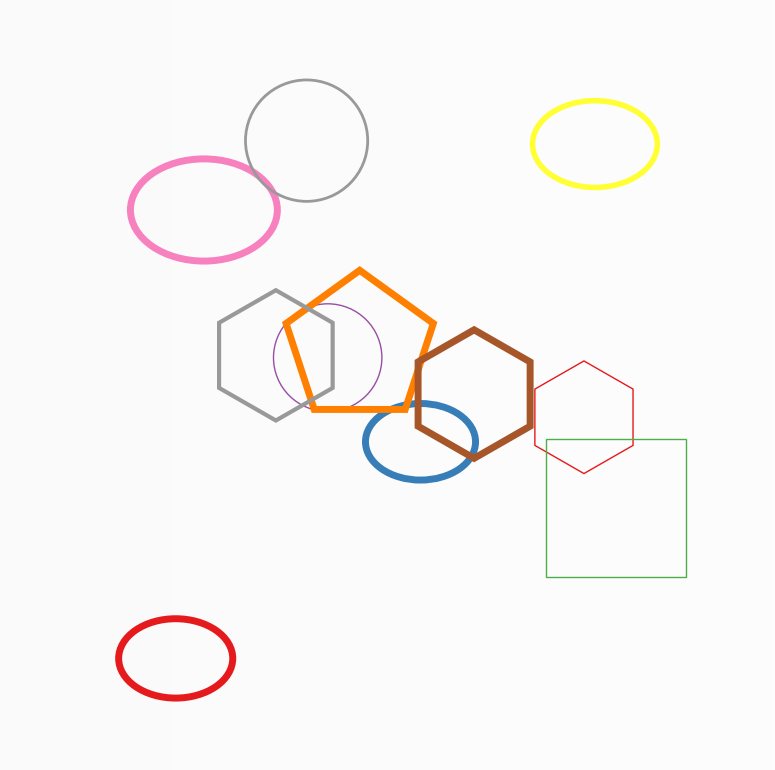[{"shape": "hexagon", "thickness": 0.5, "radius": 0.37, "center": [0.753, 0.458]}, {"shape": "oval", "thickness": 2.5, "radius": 0.37, "center": [0.227, 0.145]}, {"shape": "oval", "thickness": 2.5, "radius": 0.36, "center": [0.543, 0.426]}, {"shape": "square", "thickness": 0.5, "radius": 0.45, "center": [0.795, 0.34]}, {"shape": "circle", "thickness": 0.5, "radius": 0.35, "center": [0.423, 0.536]}, {"shape": "pentagon", "thickness": 2.5, "radius": 0.5, "center": [0.464, 0.549]}, {"shape": "oval", "thickness": 2, "radius": 0.4, "center": [0.768, 0.813]}, {"shape": "hexagon", "thickness": 2.5, "radius": 0.42, "center": [0.612, 0.488]}, {"shape": "oval", "thickness": 2.5, "radius": 0.47, "center": [0.263, 0.727]}, {"shape": "circle", "thickness": 1, "radius": 0.39, "center": [0.396, 0.817]}, {"shape": "hexagon", "thickness": 1.5, "radius": 0.42, "center": [0.356, 0.539]}]